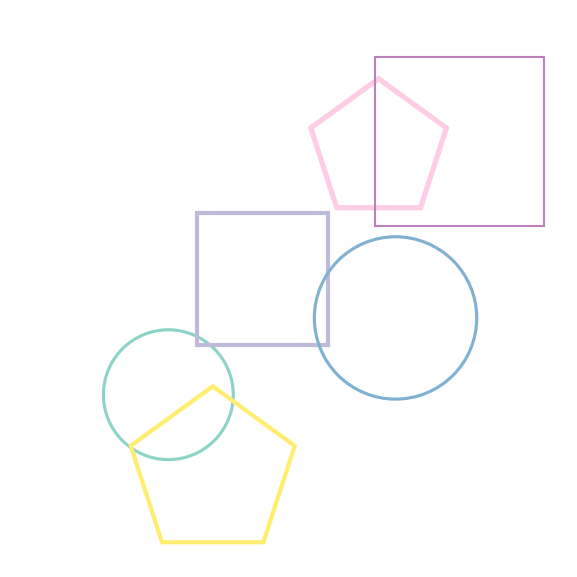[{"shape": "circle", "thickness": 1.5, "radius": 0.56, "center": [0.291, 0.316]}, {"shape": "square", "thickness": 2, "radius": 0.57, "center": [0.455, 0.516]}, {"shape": "circle", "thickness": 1.5, "radius": 0.7, "center": [0.685, 0.449]}, {"shape": "pentagon", "thickness": 2.5, "radius": 0.62, "center": [0.656, 0.739]}, {"shape": "square", "thickness": 1, "radius": 0.73, "center": [0.796, 0.755]}, {"shape": "pentagon", "thickness": 2, "radius": 0.75, "center": [0.368, 0.181]}]